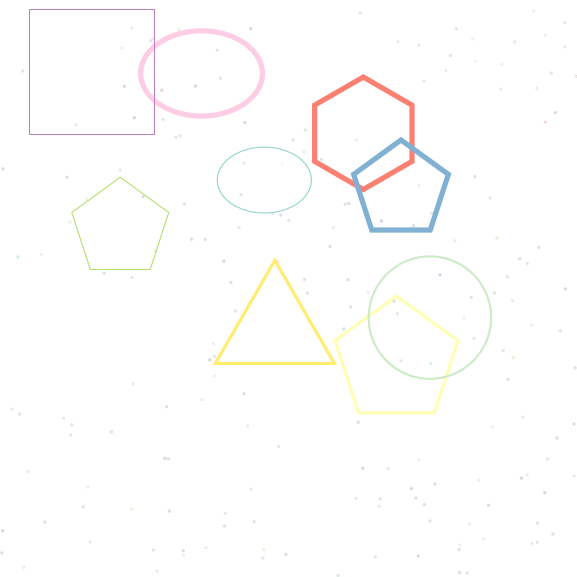[{"shape": "oval", "thickness": 0.5, "radius": 0.41, "center": [0.458, 0.687]}, {"shape": "pentagon", "thickness": 1.5, "radius": 0.56, "center": [0.687, 0.375]}, {"shape": "hexagon", "thickness": 2.5, "radius": 0.49, "center": [0.629, 0.768]}, {"shape": "pentagon", "thickness": 2.5, "radius": 0.43, "center": [0.694, 0.671]}, {"shape": "pentagon", "thickness": 0.5, "radius": 0.44, "center": [0.208, 0.604]}, {"shape": "oval", "thickness": 2.5, "radius": 0.53, "center": [0.349, 0.872]}, {"shape": "square", "thickness": 0.5, "radius": 0.54, "center": [0.158, 0.875]}, {"shape": "circle", "thickness": 1, "radius": 0.53, "center": [0.744, 0.449]}, {"shape": "triangle", "thickness": 1.5, "radius": 0.6, "center": [0.476, 0.429]}]